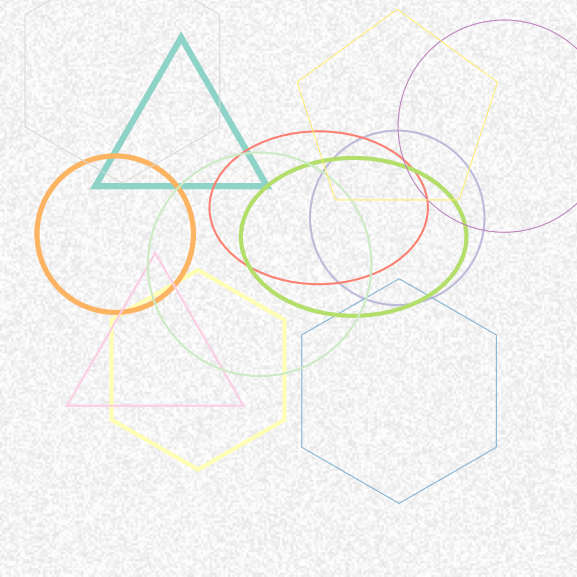[{"shape": "triangle", "thickness": 3, "radius": 0.86, "center": [0.314, 0.763]}, {"shape": "hexagon", "thickness": 2, "radius": 0.86, "center": [0.343, 0.359]}, {"shape": "circle", "thickness": 1, "radius": 0.76, "center": [0.688, 0.622]}, {"shape": "oval", "thickness": 1, "radius": 0.95, "center": [0.552, 0.639]}, {"shape": "hexagon", "thickness": 0.5, "radius": 0.97, "center": [0.691, 0.322]}, {"shape": "circle", "thickness": 2.5, "radius": 0.68, "center": [0.2, 0.594]}, {"shape": "oval", "thickness": 2, "radius": 0.98, "center": [0.612, 0.589]}, {"shape": "triangle", "thickness": 1, "radius": 0.88, "center": [0.269, 0.385]}, {"shape": "hexagon", "thickness": 0.5, "radius": 0.97, "center": [0.212, 0.877]}, {"shape": "circle", "thickness": 0.5, "radius": 0.92, "center": [0.873, 0.781]}, {"shape": "circle", "thickness": 1, "radius": 0.97, "center": [0.45, 0.541]}, {"shape": "pentagon", "thickness": 0.5, "radius": 0.91, "center": [0.688, 0.801]}]